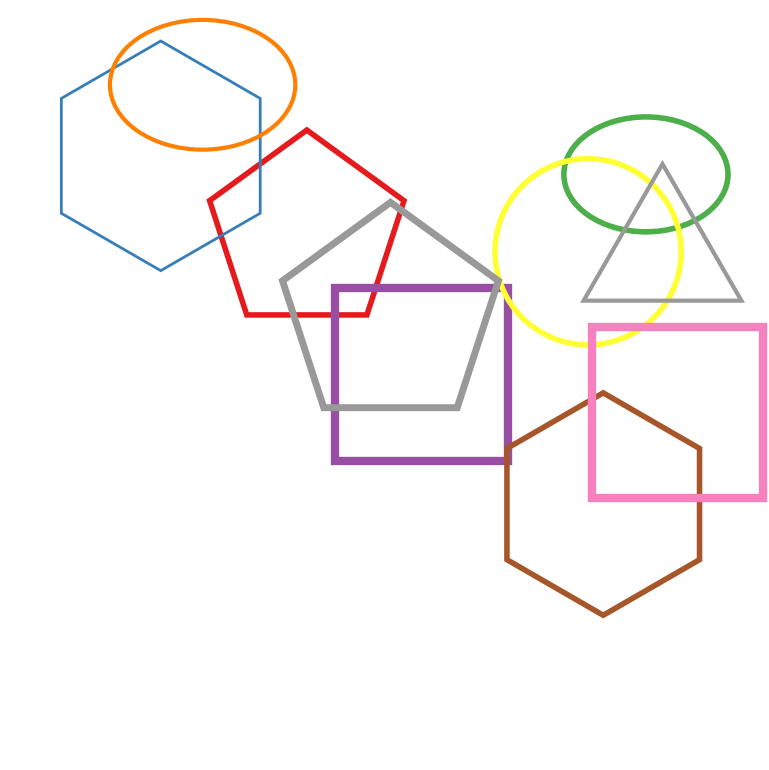[{"shape": "pentagon", "thickness": 2, "radius": 0.66, "center": [0.398, 0.698]}, {"shape": "hexagon", "thickness": 1, "radius": 0.75, "center": [0.209, 0.798]}, {"shape": "oval", "thickness": 2, "radius": 0.53, "center": [0.839, 0.774]}, {"shape": "square", "thickness": 3, "radius": 0.56, "center": [0.547, 0.514]}, {"shape": "oval", "thickness": 1.5, "radius": 0.6, "center": [0.263, 0.89]}, {"shape": "circle", "thickness": 2, "radius": 0.6, "center": [0.764, 0.673]}, {"shape": "hexagon", "thickness": 2, "radius": 0.72, "center": [0.783, 0.345]}, {"shape": "square", "thickness": 3, "radius": 0.55, "center": [0.88, 0.464]}, {"shape": "triangle", "thickness": 1.5, "radius": 0.59, "center": [0.86, 0.669]}, {"shape": "pentagon", "thickness": 2.5, "radius": 0.74, "center": [0.507, 0.59]}]